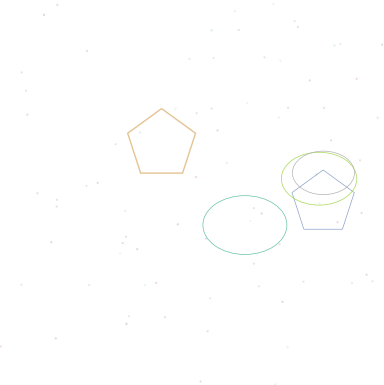[{"shape": "oval", "thickness": 0.5, "radius": 0.55, "center": [0.636, 0.415]}, {"shape": "pentagon", "thickness": 0.5, "radius": 0.43, "center": [0.839, 0.473]}, {"shape": "oval", "thickness": 0.5, "radius": 0.49, "center": [0.829, 0.536]}, {"shape": "pentagon", "thickness": 1, "radius": 0.46, "center": [0.42, 0.625]}, {"shape": "oval", "thickness": 0.5, "radius": 0.4, "center": [0.84, 0.551]}]